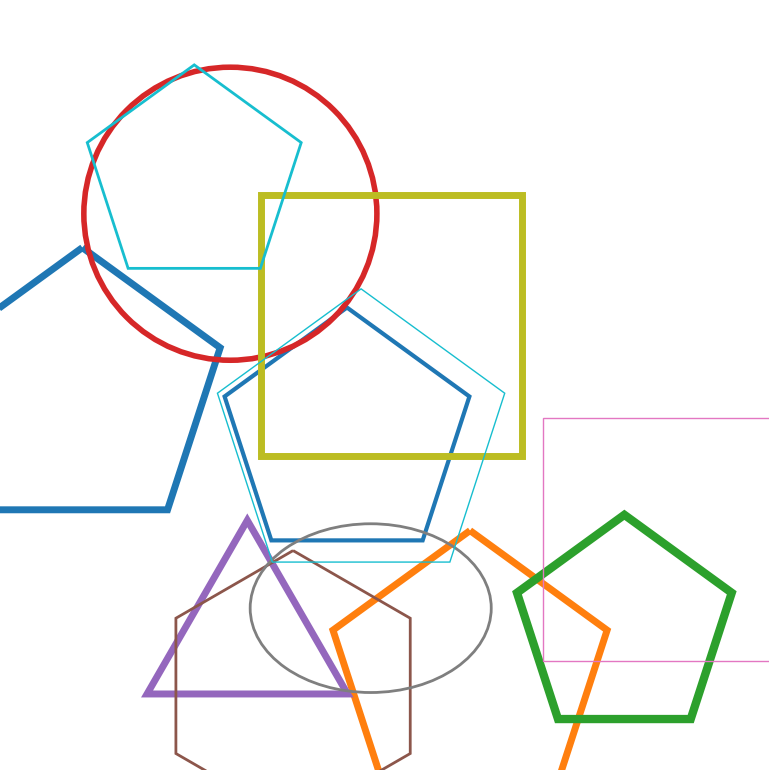[{"shape": "pentagon", "thickness": 2.5, "radius": 0.94, "center": [0.107, 0.49]}, {"shape": "pentagon", "thickness": 1.5, "radius": 0.84, "center": [0.451, 0.433]}, {"shape": "pentagon", "thickness": 2.5, "radius": 0.94, "center": [0.61, 0.124]}, {"shape": "pentagon", "thickness": 3, "radius": 0.73, "center": [0.811, 0.185]}, {"shape": "circle", "thickness": 2, "radius": 0.95, "center": [0.299, 0.722]}, {"shape": "triangle", "thickness": 2.5, "radius": 0.75, "center": [0.321, 0.174]}, {"shape": "hexagon", "thickness": 1, "radius": 0.88, "center": [0.381, 0.109]}, {"shape": "square", "thickness": 0.5, "radius": 0.79, "center": [0.863, 0.299]}, {"shape": "oval", "thickness": 1, "radius": 0.78, "center": [0.481, 0.21]}, {"shape": "square", "thickness": 2.5, "radius": 0.85, "center": [0.509, 0.577]}, {"shape": "pentagon", "thickness": 0.5, "radius": 0.98, "center": [0.469, 0.429]}, {"shape": "pentagon", "thickness": 1, "radius": 0.73, "center": [0.252, 0.77]}]